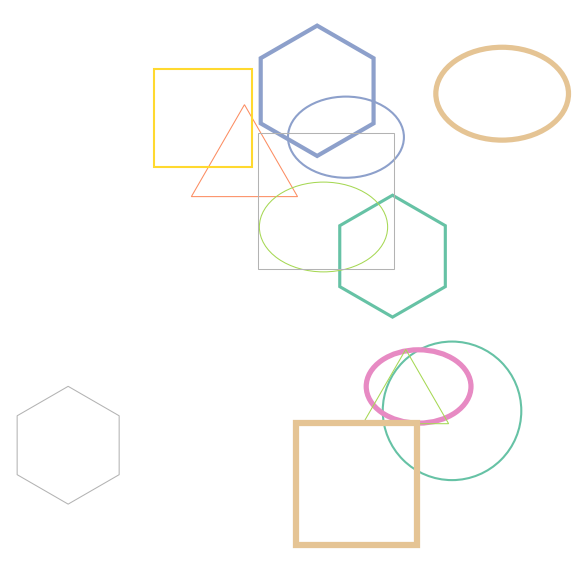[{"shape": "hexagon", "thickness": 1.5, "radius": 0.53, "center": [0.68, 0.556]}, {"shape": "circle", "thickness": 1, "radius": 0.6, "center": [0.783, 0.288]}, {"shape": "triangle", "thickness": 0.5, "radius": 0.53, "center": [0.423, 0.712]}, {"shape": "hexagon", "thickness": 2, "radius": 0.56, "center": [0.549, 0.842]}, {"shape": "oval", "thickness": 1, "radius": 0.5, "center": [0.599, 0.762]}, {"shape": "oval", "thickness": 2.5, "radius": 0.45, "center": [0.725, 0.33]}, {"shape": "oval", "thickness": 0.5, "radius": 0.56, "center": [0.56, 0.606]}, {"shape": "triangle", "thickness": 0.5, "radius": 0.43, "center": [0.703, 0.308]}, {"shape": "square", "thickness": 1, "radius": 0.42, "center": [0.352, 0.795]}, {"shape": "square", "thickness": 3, "radius": 0.53, "center": [0.618, 0.161]}, {"shape": "oval", "thickness": 2.5, "radius": 0.57, "center": [0.87, 0.837]}, {"shape": "hexagon", "thickness": 0.5, "radius": 0.51, "center": [0.118, 0.228]}, {"shape": "square", "thickness": 0.5, "radius": 0.59, "center": [0.565, 0.651]}]